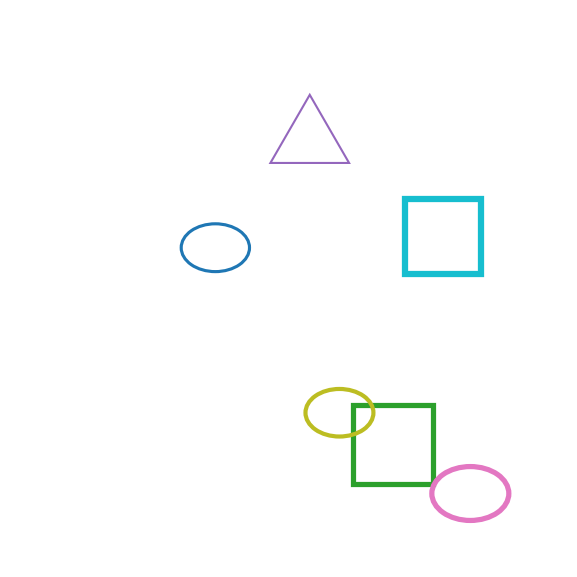[{"shape": "oval", "thickness": 1.5, "radius": 0.3, "center": [0.373, 0.57]}, {"shape": "square", "thickness": 2.5, "radius": 0.34, "center": [0.681, 0.23]}, {"shape": "triangle", "thickness": 1, "radius": 0.39, "center": [0.536, 0.756]}, {"shape": "oval", "thickness": 2.5, "radius": 0.33, "center": [0.814, 0.145]}, {"shape": "oval", "thickness": 2, "radius": 0.29, "center": [0.588, 0.284]}, {"shape": "square", "thickness": 3, "radius": 0.33, "center": [0.767, 0.589]}]